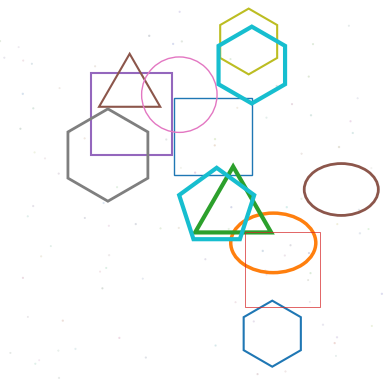[{"shape": "hexagon", "thickness": 1.5, "radius": 0.43, "center": [0.707, 0.133]}, {"shape": "square", "thickness": 1, "radius": 0.5, "center": [0.553, 0.645]}, {"shape": "oval", "thickness": 2.5, "radius": 0.55, "center": [0.71, 0.369]}, {"shape": "triangle", "thickness": 3, "radius": 0.57, "center": [0.606, 0.453]}, {"shape": "square", "thickness": 0.5, "radius": 0.49, "center": [0.734, 0.3]}, {"shape": "square", "thickness": 1.5, "radius": 0.53, "center": [0.341, 0.704]}, {"shape": "oval", "thickness": 2, "radius": 0.48, "center": [0.886, 0.508]}, {"shape": "triangle", "thickness": 1.5, "radius": 0.46, "center": [0.337, 0.769]}, {"shape": "circle", "thickness": 1, "radius": 0.49, "center": [0.466, 0.754]}, {"shape": "hexagon", "thickness": 2, "radius": 0.6, "center": [0.28, 0.597]}, {"shape": "hexagon", "thickness": 1.5, "radius": 0.43, "center": [0.646, 0.892]}, {"shape": "hexagon", "thickness": 3, "radius": 0.5, "center": [0.654, 0.831]}, {"shape": "pentagon", "thickness": 3, "radius": 0.51, "center": [0.563, 0.462]}]